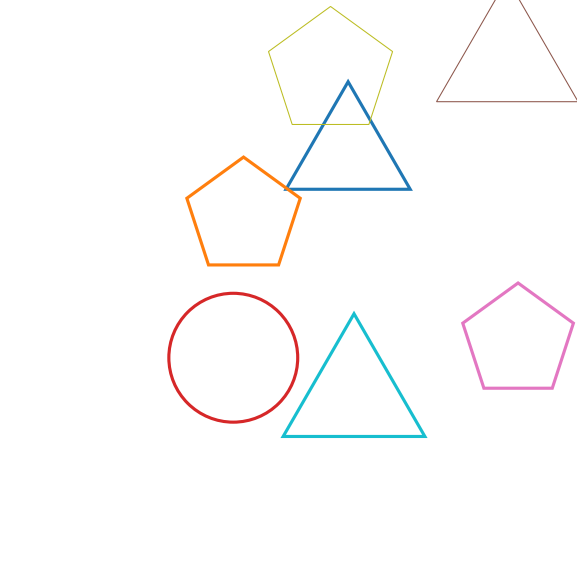[{"shape": "triangle", "thickness": 1.5, "radius": 0.62, "center": [0.603, 0.733]}, {"shape": "pentagon", "thickness": 1.5, "radius": 0.52, "center": [0.422, 0.624]}, {"shape": "circle", "thickness": 1.5, "radius": 0.56, "center": [0.404, 0.38]}, {"shape": "triangle", "thickness": 0.5, "radius": 0.71, "center": [0.878, 0.894]}, {"shape": "pentagon", "thickness": 1.5, "radius": 0.5, "center": [0.897, 0.408]}, {"shape": "pentagon", "thickness": 0.5, "radius": 0.56, "center": [0.572, 0.875]}, {"shape": "triangle", "thickness": 1.5, "radius": 0.71, "center": [0.613, 0.314]}]